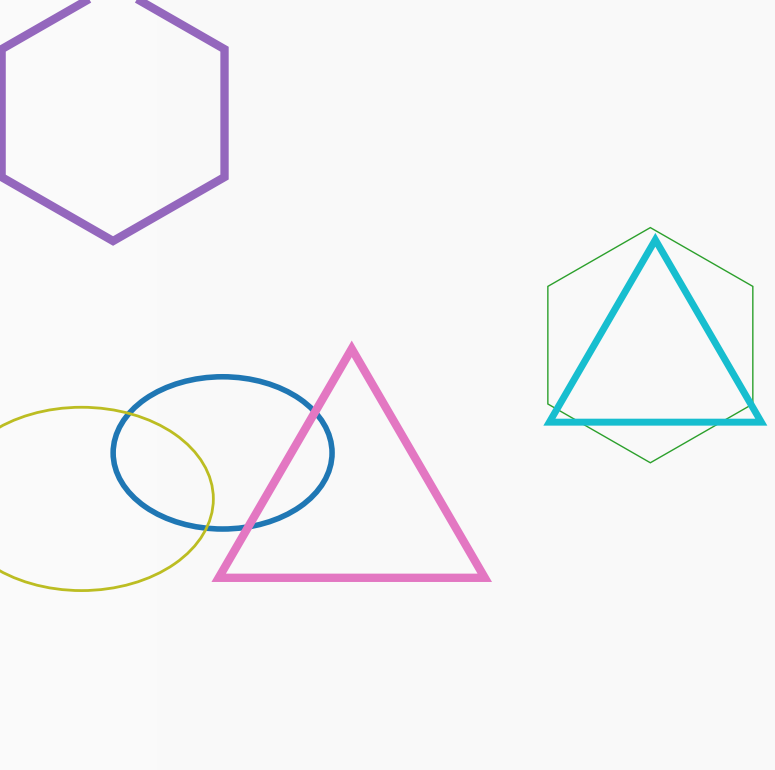[{"shape": "oval", "thickness": 2, "radius": 0.71, "center": [0.287, 0.412]}, {"shape": "hexagon", "thickness": 0.5, "radius": 0.76, "center": [0.839, 0.552]}, {"shape": "hexagon", "thickness": 3, "radius": 0.83, "center": [0.146, 0.853]}, {"shape": "triangle", "thickness": 3, "radius": 0.99, "center": [0.454, 0.349]}, {"shape": "oval", "thickness": 1, "radius": 0.85, "center": [0.105, 0.352]}, {"shape": "triangle", "thickness": 2.5, "radius": 0.79, "center": [0.846, 0.531]}]